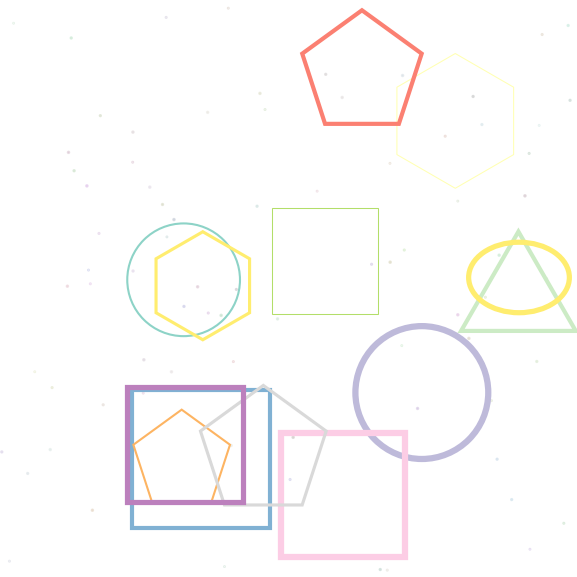[{"shape": "circle", "thickness": 1, "radius": 0.49, "center": [0.318, 0.515]}, {"shape": "hexagon", "thickness": 0.5, "radius": 0.58, "center": [0.788, 0.79]}, {"shape": "circle", "thickness": 3, "radius": 0.58, "center": [0.73, 0.319]}, {"shape": "pentagon", "thickness": 2, "radius": 0.54, "center": [0.627, 0.873]}, {"shape": "square", "thickness": 2, "radius": 0.6, "center": [0.348, 0.204]}, {"shape": "pentagon", "thickness": 1, "radius": 0.44, "center": [0.315, 0.202]}, {"shape": "square", "thickness": 0.5, "radius": 0.46, "center": [0.563, 0.547]}, {"shape": "square", "thickness": 3, "radius": 0.53, "center": [0.594, 0.142]}, {"shape": "pentagon", "thickness": 1.5, "radius": 0.57, "center": [0.456, 0.217]}, {"shape": "square", "thickness": 2.5, "radius": 0.5, "center": [0.32, 0.23]}, {"shape": "triangle", "thickness": 2, "radius": 0.57, "center": [0.898, 0.483]}, {"shape": "hexagon", "thickness": 1.5, "radius": 0.47, "center": [0.351, 0.504]}, {"shape": "oval", "thickness": 2.5, "radius": 0.44, "center": [0.899, 0.519]}]